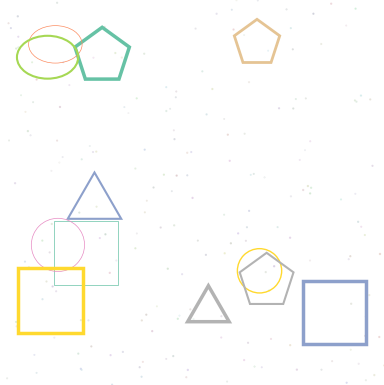[{"shape": "pentagon", "thickness": 2.5, "radius": 0.37, "center": [0.265, 0.855]}, {"shape": "square", "thickness": 0.5, "radius": 0.41, "center": [0.224, 0.343]}, {"shape": "oval", "thickness": 0.5, "radius": 0.35, "center": [0.144, 0.885]}, {"shape": "square", "thickness": 2.5, "radius": 0.41, "center": [0.869, 0.189]}, {"shape": "triangle", "thickness": 1.5, "radius": 0.4, "center": [0.245, 0.472]}, {"shape": "circle", "thickness": 0.5, "radius": 0.35, "center": [0.15, 0.364]}, {"shape": "oval", "thickness": 1.5, "radius": 0.4, "center": [0.124, 0.851]}, {"shape": "circle", "thickness": 1, "radius": 0.29, "center": [0.674, 0.297]}, {"shape": "square", "thickness": 2.5, "radius": 0.42, "center": [0.132, 0.22]}, {"shape": "pentagon", "thickness": 2, "radius": 0.31, "center": [0.668, 0.888]}, {"shape": "triangle", "thickness": 2.5, "radius": 0.31, "center": [0.541, 0.196]}, {"shape": "pentagon", "thickness": 1.5, "radius": 0.37, "center": [0.693, 0.27]}]